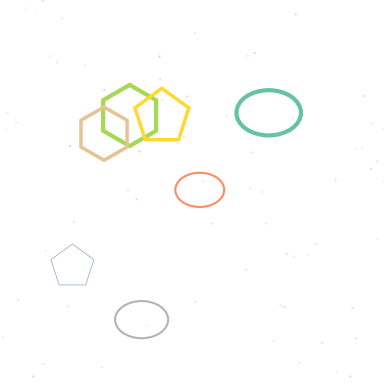[{"shape": "oval", "thickness": 3, "radius": 0.42, "center": [0.698, 0.707]}, {"shape": "oval", "thickness": 1.5, "radius": 0.32, "center": [0.519, 0.507]}, {"shape": "pentagon", "thickness": 0.5, "radius": 0.29, "center": [0.188, 0.307]}, {"shape": "hexagon", "thickness": 3, "radius": 0.4, "center": [0.337, 0.7]}, {"shape": "pentagon", "thickness": 2.5, "radius": 0.37, "center": [0.421, 0.697]}, {"shape": "hexagon", "thickness": 2.5, "radius": 0.35, "center": [0.27, 0.653]}, {"shape": "oval", "thickness": 1.5, "radius": 0.34, "center": [0.368, 0.17]}]